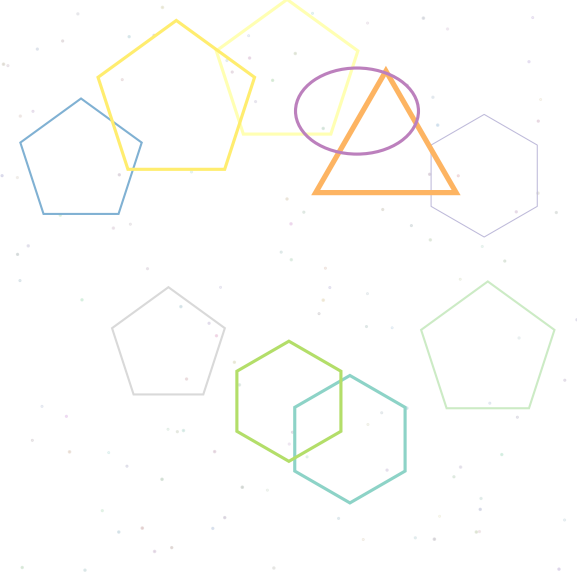[{"shape": "hexagon", "thickness": 1.5, "radius": 0.55, "center": [0.606, 0.239]}, {"shape": "pentagon", "thickness": 1.5, "radius": 0.64, "center": [0.497, 0.871]}, {"shape": "hexagon", "thickness": 0.5, "radius": 0.53, "center": [0.838, 0.695]}, {"shape": "pentagon", "thickness": 1, "radius": 0.55, "center": [0.14, 0.718]}, {"shape": "triangle", "thickness": 2.5, "radius": 0.7, "center": [0.668, 0.736]}, {"shape": "hexagon", "thickness": 1.5, "radius": 0.52, "center": [0.5, 0.304]}, {"shape": "pentagon", "thickness": 1, "radius": 0.51, "center": [0.292, 0.399]}, {"shape": "oval", "thickness": 1.5, "radius": 0.53, "center": [0.618, 0.807]}, {"shape": "pentagon", "thickness": 1, "radius": 0.61, "center": [0.845, 0.39]}, {"shape": "pentagon", "thickness": 1.5, "radius": 0.71, "center": [0.305, 0.821]}]